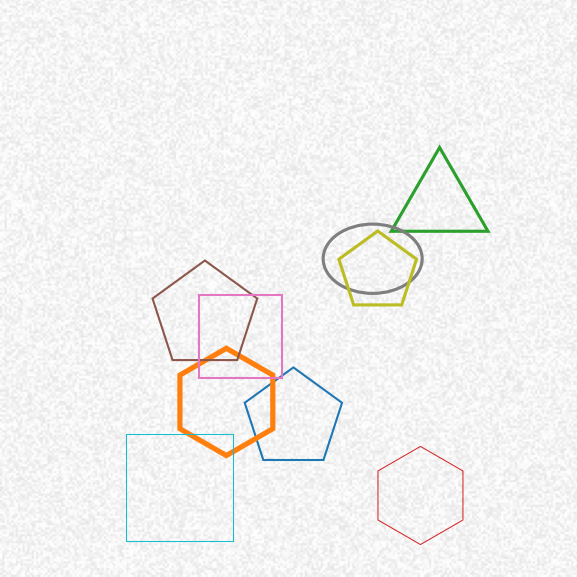[{"shape": "pentagon", "thickness": 1, "radius": 0.44, "center": [0.508, 0.274]}, {"shape": "hexagon", "thickness": 2.5, "radius": 0.46, "center": [0.392, 0.303]}, {"shape": "triangle", "thickness": 1.5, "radius": 0.48, "center": [0.761, 0.647]}, {"shape": "hexagon", "thickness": 0.5, "radius": 0.42, "center": [0.728, 0.141]}, {"shape": "pentagon", "thickness": 1, "radius": 0.48, "center": [0.355, 0.453]}, {"shape": "square", "thickness": 1, "radius": 0.36, "center": [0.416, 0.416]}, {"shape": "oval", "thickness": 1.5, "radius": 0.43, "center": [0.645, 0.551]}, {"shape": "pentagon", "thickness": 1.5, "radius": 0.35, "center": [0.654, 0.528]}, {"shape": "square", "thickness": 0.5, "radius": 0.46, "center": [0.311, 0.155]}]